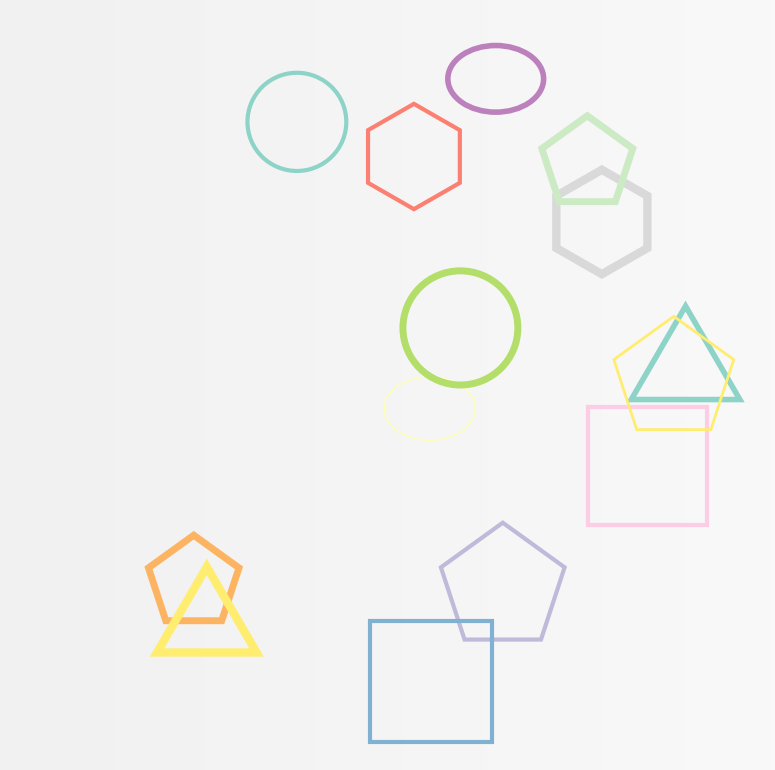[{"shape": "circle", "thickness": 1.5, "radius": 0.32, "center": [0.383, 0.842]}, {"shape": "triangle", "thickness": 2, "radius": 0.4, "center": [0.885, 0.522]}, {"shape": "oval", "thickness": 0.5, "radius": 0.29, "center": [0.554, 0.469]}, {"shape": "pentagon", "thickness": 1.5, "radius": 0.42, "center": [0.649, 0.237]}, {"shape": "hexagon", "thickness": 1.5, "radius": 0.34, "center": [0.534, 0.797]}, {"shape": "square", "thickness": 1.5, "radius": 0.4, "center": [0.556, 0.115]}, {"shape": "pentagon", "thickness": 2.5, "radius": 0.31, "center": [0.25, 0.244]}, {"shape": "circle", "thickness": 2.5, "radius": 0.37, "center": [0.594, 0.574]}, {"shape": "square", "thickness": 1.5, "radius": 0.39, "center": [0.836, 0.395]}, {"shape": "hexagon", "thickness": 3, "radius": 0.34, "center": [0.777, 0.712]}, {"shape": "oval", "thickness": 2, "radius": 0.31, "center": [0.64, 0.898]}, {"shape": "pentagon", "thickness": 2.5, "radius": 0.31, "center": [0.758, 0.788]}, {"shape": "pentagon", "thickness": 1, "radius": 0.41, "center": [0.869, 0.508]}, {"shape": "triangle", "thickness": 3, "radius": 0.37, "center": [0.267, 0.19]}]